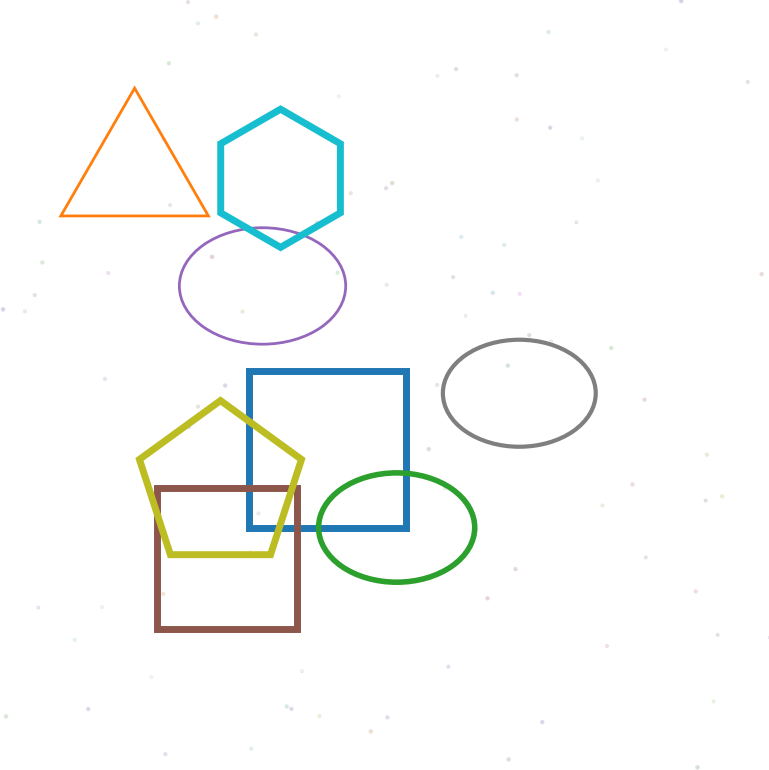[{"shape": "square", "thickness": 2.5, "radius": 0.51, "center": [0.426, 0.416]}, {"shape": "triangle", "thickness": 1, "radius": 0.55, "center": [0.175, 0.775]}, {"shape": "oval", "thickness": 2, "radius": 0.51, "center": [0.515, 0.315]}, {"shape": "oval", "thickness": 1, "radius": 0.54, "center": [0.341, 0.629]}, {"shape": "square", "thickness": 2.5, "radius": 0.46, "center": [0.295, 0.275]}, {"shape": "oval", "thickness": 1.5, "radius": 0.5, "center": [0.674, 0.489]}, {"shape": "pentagon", "thickness": 2.5, "radius": 0.55, "center": [0.286, 0.369]}, {"shape": "hexagon", "thickness": 2.5, "radius": 0.45, "center": [0.364, 0.768]}]